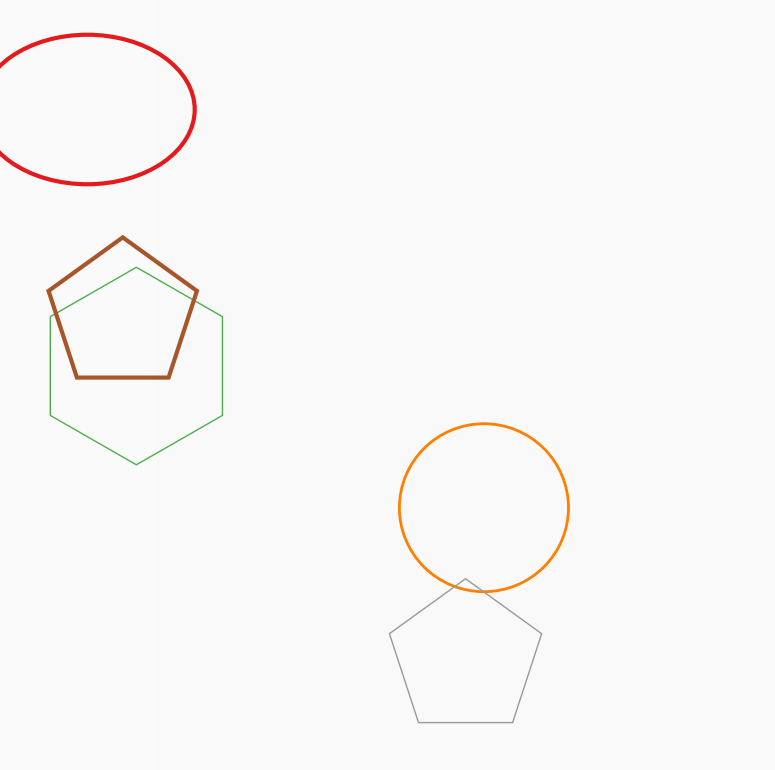[{"shape": "oval", "thickness": 1.5, "radius": 0.69, "center": [0.113, 0.858]}, {"shape": "hexagon", "thickness": 0.5, "radius": 0.64, "center": [0.176, 0.525]}, {"shape": "circle", "thickness": 1, "radius": 0.55, "center": [0.624, 0.341]}, {"shape": "pentagon", "thickness": 1.5, "radius": 0.5, "center": [0.158, 0.591]}, {"shape": "pentagon", "thickness": 0.5, "radius": 0.52, "center": [0.601, 0.145]}]